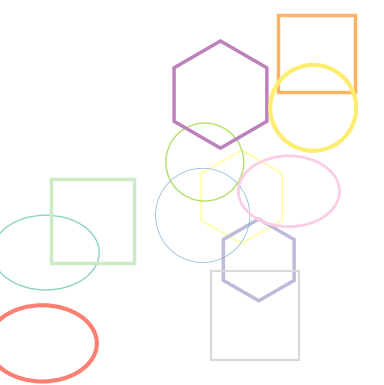[{"shape": "oval", "thickness": 1, "radius": 0.69, "center": [0.119, 0.344]}, {"shape": "hexagon", "thickness": 1.5, "radius": 0.61, "center": [0.628, 0.489]}, {"shape": "hexagon", "thickness": 2.5, "radius": 0.53, "center": [0.672, 0.325]}, {"shape": "oval", "thickness": 3, "radius": 0.71, "center": [0.11, 0.108]}, {"shape": "circle", "thickness": 0.5, "radius": 0.61, "center": [0.526, 0.441]}, {"shape": "square", "thickness": 2.5, "radius": 0.5, "center": [0.822, 0.861]}, {"shape": "circle", "thickness": 1, "radius": 0.51, "center": [0.532, 0.579]}, {"shape": "oval", "thickness": 2, "radius": 0.66, "center": [0.75, 0.503]}, {"shape": "square", "thickness": 1.5, "radius": 0.58, "center": [0.662, 0.181]}, {"shape": "hexagon", "thickness": 2.5, "radius": 0.7, "center": [0.573, 0.754]}, {"shape": "square", "thickness": 2.5, "radius": 0.54, "center": [0.24, 0.426]}, {"shape": "circle", "thickness": 3, "radius": 0.56, "center": [0.814, 0.72]}]